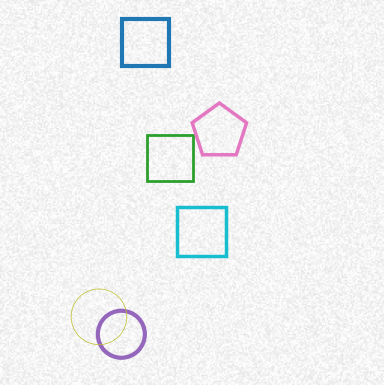[{"shape": "square", "thickness": 3, "radius": 0.31, "center": [0.378, 0.89]}, {"shape": "square", "thickness": 2, "radius": 0.29, "center": [0.442, 0.59]}, {"shape": "circle", "thickness": 3, "radius": 0.31, "center": [0.315, 0.132]}, {"shape": "pentagon", "thickness": 2.5, "radius": 0.37, "center": [0.57, 0.658]}, {"shape": "circle", "thickness": 0.5, "radius": 0.36, "center": [0.257, 0.177]}, {"shape": "square", "thickness": 2.5, "radius": 0.32, "center": [0.523, 0.398]}]